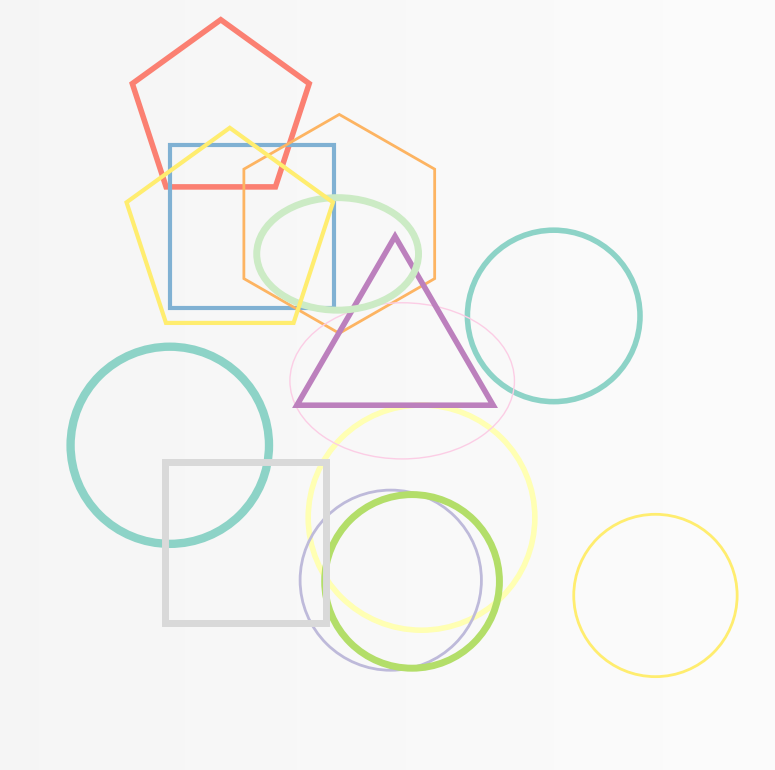[{"shape": "circle", "thickness": 3, "radius": 0.64, "center": [0.219, 0.422]}, {"shape": "circle", "thickness": 2, "radius": 0.56, "center": [0.714, 0.59]}, {"shape": "circle", "thickness": 2, "radius": 0.73, "center": [0.544, 0.328]}, {"shape": "circle", "thickness": 1, "radius": 0.58, "center": [0.504, 0.247]}, {"shape": "pentagon", "thickness": 2, "radius": 0.6, "center": [0.285, 0.854]}, {"shape": "square", "thickness": 1.5, "radius": 0.53, "center": [0.325, 0.706]}, {"shape": "hexagon", "thickness": 1, "radius": 0.71, "center": [0.438, 0.709]}, {"shape": "circle", "thickness": 2.5, "radius": 0.56, "center": [0.532, 0.245]}, {"shape": "oval", "thickness": 0.5, "radius": 0.72, "center": [0.519, 0.505]}, {"shape": "square", "thickness": 2.5, "radius": 0.52, "center": [0.317, 0.295]}, {"shape": "triangle", "thickness": 2, "radius": 0.73, "center": [0.51, 0.547]}, {"shape": "oval", "thickness": 2.5, "radius": 0.52, "center": [0.436, 0.67]}, {"shape": "circle", "thickness": 1, "radius": 0.53, "center": [0.846, 0.227]}, {"shape": "pentagon", "thickness": 1.5, "radius": 0.7, "center": [0.296, 0.694]}]